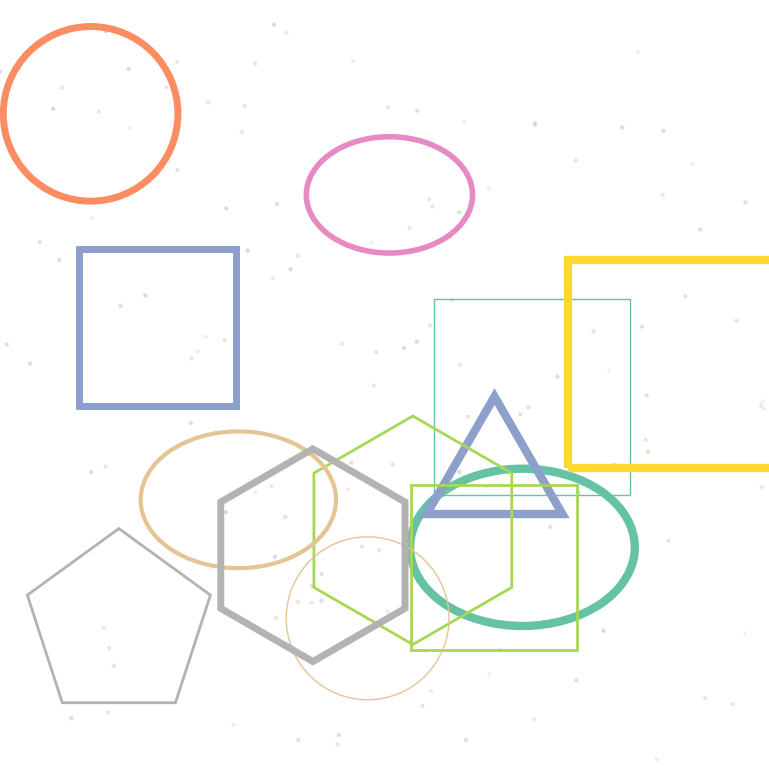[{"shape": "oval", "thickness": 3, "radius": 0.73, "center": [0.679, 0.289]}, {"shape": "square", "thickness": 0.5, "radius": 0.64, "center": [0.691, 0.484]}, {"shape": "circle", "thickness": 2.5, "radius": 0.57, "center": [0.118, 0.852]}, {"shape": "triangle", "thickness": 3, "radius": 0.51, "center": [0.642, 0.383]}, {"shape": "square", "thickness": 2.5, "radius": 0.51, "center": [0.204, 0.575]}, {"shape": "oval", "thickness": 2, "radius": 0.54, "center": [0.506, 0.747]}, {"shape": "hexagon", "thickness": 1, "radius": 0.74, "center": [0.536, 0.311]}, {"shape": "square", "thickness": 1, "radius": 0.54, "center": [0.642, 0.263]}, {"shape": "square", "thickness": 3, "radius": 0.68, "center": [0.873, 0.527]}, {"shape": "circle", "thickness": 0.5, "radius": 0.53, "center": [0.477, 0.197]}, {"shape": "oval", "thickness": 1.5, "radius": 0.63, "center": [0.31, 0.351]}, {"shape": "pentagon", "thickness": 1, "radius": 0.63, "center": [0.154, 0.189]}, {"shape": "hexagon", "thickness": 2.5, "radius": 0.69, "center": [0.406, 0.279]}]